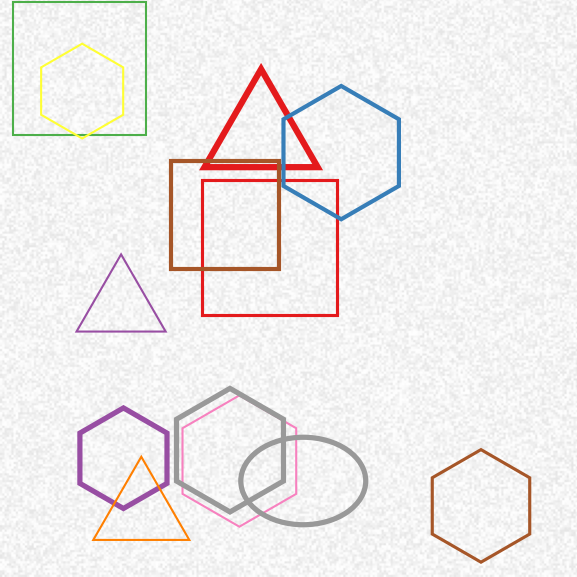[{"shape": "square", "thickness": 1.5, "radius": 0.59, "center": [0.467, 0.571]}, {"shape": "triangle", "thickness": 3, "radius": 0.57, "center": [0.452, 0.766]}, {"shape": "hexagon", "thickness": 2, "radius": 0.58, "center": [0.591, 0.735]}, {"shape": "square", "thickness": 1, "radius": 0.58, "center": [0.138, 0.881]}, {"shape": "hexagon", "thickness": 2.5, "radius": 0.44, "center": [0.214, 0.206]}, {"shape": "triangle", "thickness": 1, "radius": 0.45, "center": [0.21, 0.47]}, {"shape": "triangle", "thickness": 1, "radius": 0.48, "center": [0.245, 0.112]}, {"shape": "hexagon", "thickness": 1, "radius": 0.41, "center": [0.142, 0.841]}, {"shape": "square", "thickness": 2, "radius": 0.47, "center": [0.389, 0.627]}, {"shape": "hexagon", "thickness": 1.5, "radius": 0.49, "center": [0.833, 0.123]}, {"shape": "hexagon", "thickness": 1, "radius": 0.57, "center": [0.414, 0.201]}, {"shape": "hexagon", "thickness": 2.5, "radius": 0.53, "center": [0.398, 0.22]}, {"shape": "oval", "thickness": 2.5, "radius": 0.54, "center": [0.525, 0.166]}]